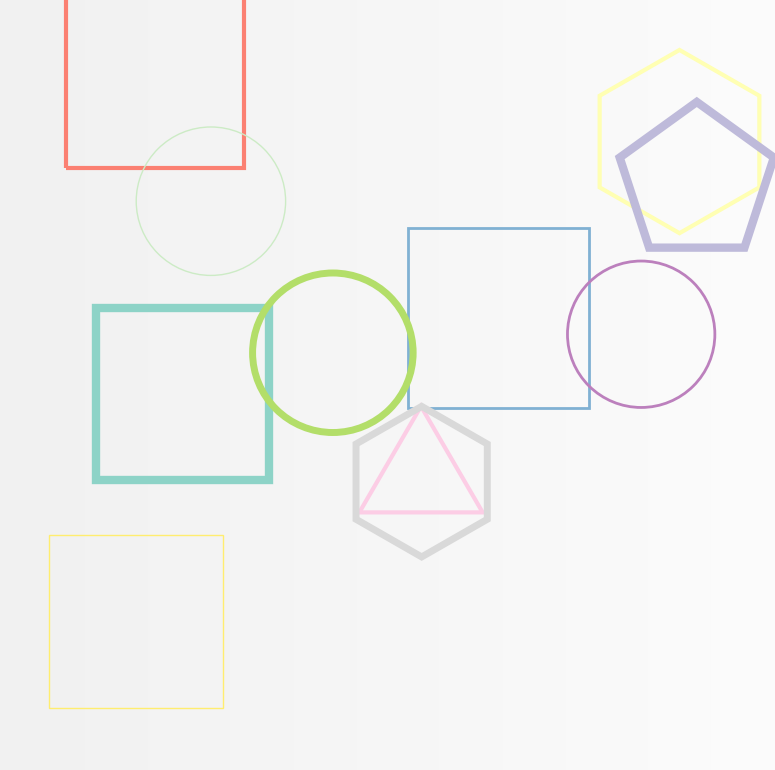[{"shape": "square", "thickness": 3, "radius": 0.56, "center": [0.236, 0.488]}, {"shape": "hexagon", "thickness": 1.5, "radius": 0.59, "center": [0.877, 0.816]}, {"shape": "pentagon", "thickness": 3, "radius": 0.52, "center": [0.899, 0.763]}, {"shape": "square", "thickness": 1.5, "radius": 0.57, "center": [0.2, 0.896]}, {"shape": "square", "thickness": 1, "radius": 0.58, "center": [0.644, 0.587]}, {"shape": "circle", "thickness": 2.5, "radius": 0.52, "center": [0.429, 0.542]}, {"shape": "triangle", "thickness": 1.5, "radius": 0.46, "center": [0.543, 0.38]}, {"shape": "hexagon", "thickness": 2.5, "radius": 0.49, "center": [0.544, 0.374]}, {"shape": "circle", "thickness": 1, "radius": 0.48, "center": [0.827, 0.566]}, {"shape": "circle", "thickness": 0.5, "radius": 0.48, "center": [0.272, 0.739]}, {"shape": "square", "thickness": 0.5, "radius": 0.56, "center": [0.176, 0.193]}]